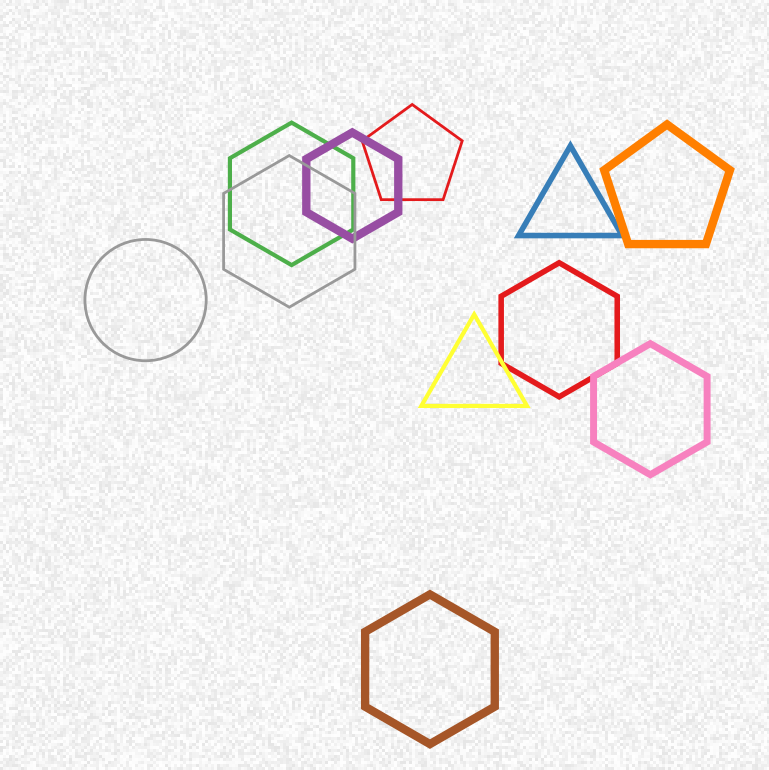[{"shape": "pentagon", "thickness": 1, "radius": 0.34, "center": [0.535, 0.796]}, {"shape": "hexagon", "thickness": 2, "radius": 0.44, "center": [0.726, 0.572]}, {"shape": "triangle", "thickness": 2, "radius": 0.39, "center": [0.741, 0.733]}, {"shape": "hexagon", "thickness": 1.5, "radius": 0.46, "center": [0.379, 0.748]}, {"shape": "hexagon", "thickness": 3, "radius": 0.34, "center": [0.458, 0.759]}, {"shape": "pentagon", "thickness": 3, "radius": 0.43, "center": [0.866, 0.752]}, {"shape": "triangle", "thickness": 1.5, "radius": 0.4, "center": [0.616, 0.512]}, {"shape": "hexagon", "thickness": 3, "radius": 0.49, "center": [0.558, 0.131]}, {"shape": "hexagon", "thickness": 2.5, "radius": 0.43, "center": [0.845, 0.469]}, {"shape": "hexagon", "thickness": 1, "radius": 0.49, "center": [0.376, 0.7]}, {"shape": "circle", "thickness": 1, "radius": 0.39, "center": [0.189, 0.61]}]